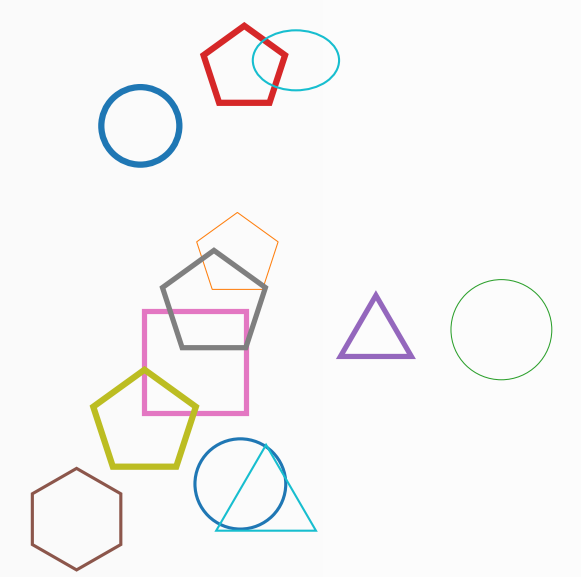[{"shape": "circle", "thickness": 1.5, "radius": 0.39, "center": [0.414, 0.161]}, {"shape": "circle", "thickness": 3, "radius": 0.34, "center": [0.241, 0.781]}, {"shape": "pentagon", "thickness": 0.5, "radius": 0.37, "center": [0.408, 0.558]}, {"shape": "circle", "thickness": 0.5, "radius": 0.43, "center": [0.863, 0.428]}, {"shape": "pentagon", "thickness": 3, "radius": 0.37, "center": [0.42, 0.881]}, {"shape": "triangle", "thickness": 2.5, "radius": 0.35, "center": [0.647, 0.417]}, {"shape": "hexagon", "thickness": 1.5, "radius": 0.44, "center": [0.132, 0.1]}, {"shape": "square", "thickness": 2.5, "radius": 0.44, "center": [0.335, 0.373]}, {"shape": "pentagon", "thickness": 2.5, "radius": 0.47, "center": [0.368, 0.472]}, {"shape": "pentagon", "thickness": 3, "radius": 0.46, "center": [0.249, 0.266]}, {"shape": "triangle", "thickness": 1, "radius": 0.5, "center": [0.458, 0.13]}, {"shape": "oval", "thickness": 1, "radius": 0.37, "center": [0.509, 0.895]}]